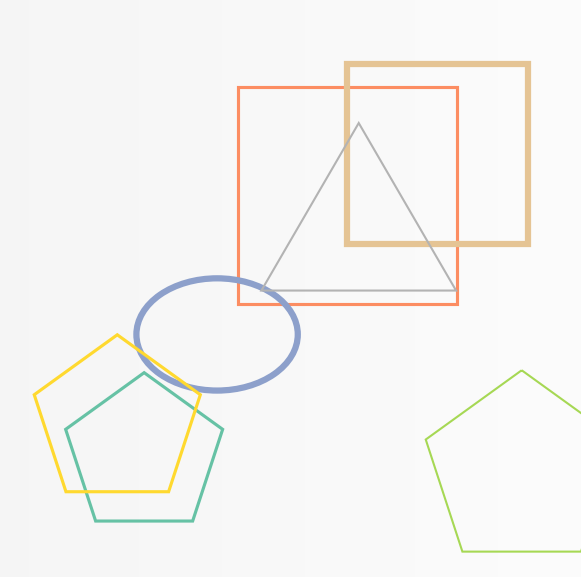[{"shape": "pentagon", "thickness": 1.5, "radius": 0.71, "center": [0.248, 0.212]}, {"shape": "square", "thickness": 1.5, "radius": 0.94, "center": [0.598, 0.66]}, {"shape": "oval", "thickness": 3, "radius": 0.69, "center": [0.373, 0.42]}, {"shape": "pentagon", "thickness": 1, "radius": 0.87, "center": [0.898, 0.184]}, {"shape": "pentagon", "thickness": 1.5, "radius": 0.75, "center": [0.202, 0.269]}, {"shape": "square", "thickness": 3, "radius": 0.78, "center": [0.753, 0.732]}, {"shape": "triangle", "thickness": 1, "radius": 0.97, "center": [0.617, 0.593]}]